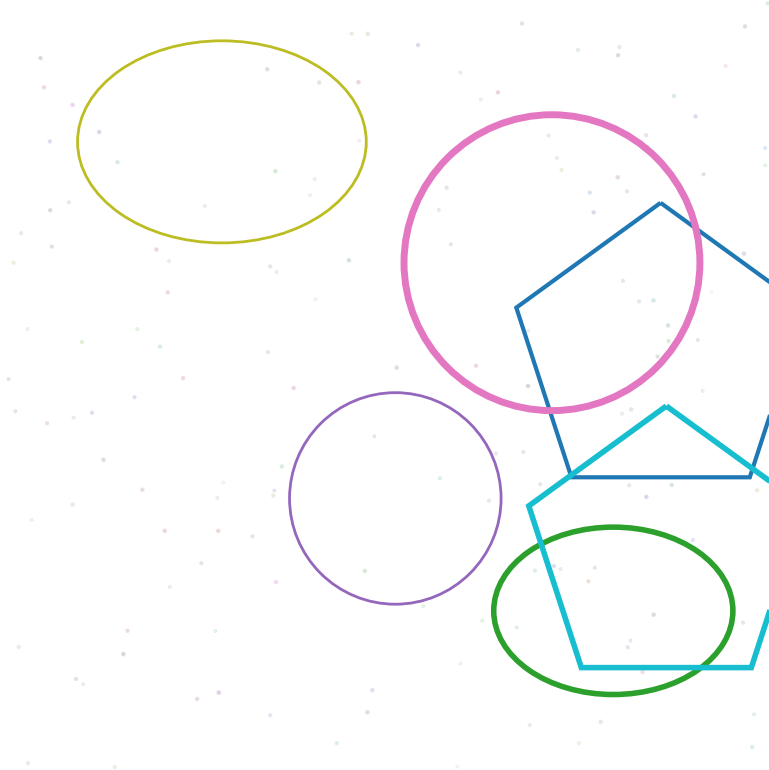[{"shape": "pentagon", "thickness": 1.5, "radius": 0.99, "center": [0.858, 0.54]}, {"shape": "oval", "thickness": 2, "radius": 0.78, "center": [0.796, 0.207]}, {"shape": "circle", "thickness": 1, "radius": 0.69, "center": [0.513, 0.353]}, {"shape": "circle", "thickness": 2.5, "radius": 0.96, "center": [0.717, 0.659]}, {"shape": "oval", "thickness": 1, "radius": 0.94, "center": [0.288, 0.816]}, {"shape": "pentagon", "thickness": 2, "radius": 0.94, "center": [0.865, 0.285]}]